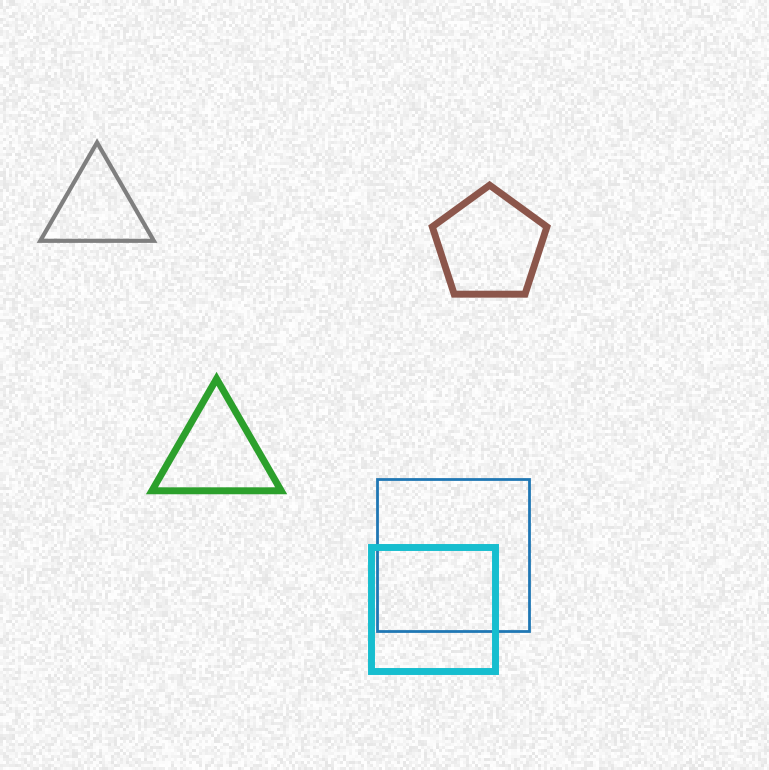[{"shape": "square", "thickness": 1, "radius": 0.49, "center": [0.588, 0.279]}, {"shape": "triangle", "thickness": 2.5, "radius": 0.48, "center": [0.281, 0.411]}, {"shape": "pentagon", "thickness": 2.5, "radius": 0.39, "center": [0.636, 0.681]}, {"shape": "triangle", "thickness": 1.5, "radius": 0.43, "center": [0.126, 0.73]}, {"shape": "square", "thickness": 2.5, "radius": 0.4, "center": [0.562, 0.209]}]